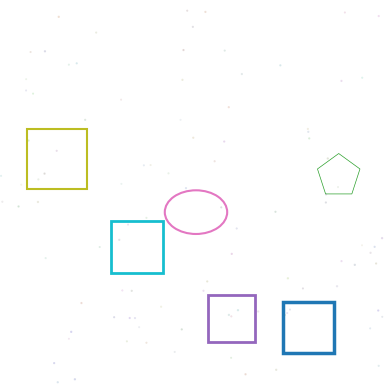[{"shape": "square", "thickness": 2.5, "radius": 0.33, "center": [0.801, 0.15]}, {"shape": "pentagon", "thickness": 0.5, "radius": 0.29, "center": [0.88, 0.543]}, {"shape": "square", "thickness": 2, "radius": 0.31, "center": [0.601, 0.173]}, {"shape": "oval", "thickness": 1.5, "radius": 0.41, "center": [0.509, 0.449]}, {"shape": "square", "thickness": 1.5, "radius": 0.39, "center": [0.149, 0.586]}, {"shape": "square", "thickness": 2, "radius": 0.33, "center": [0.356, 0.358]}]